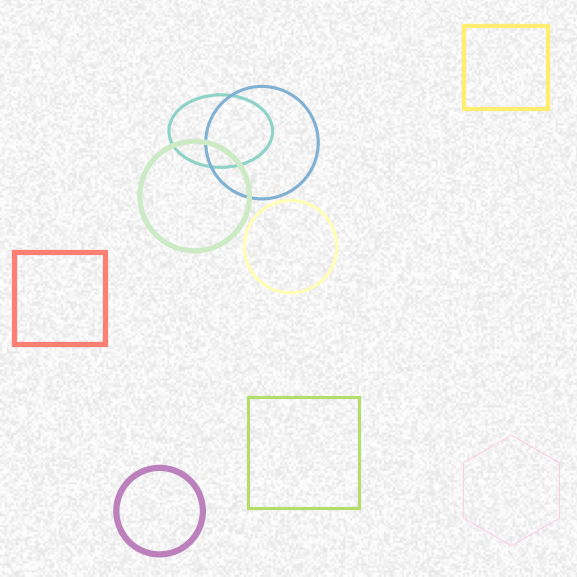[{"shape": "oval", "thickness": 1.5, "radius": 0.45, "center": [0.382, 0.772]}, {"shape": "circle", "thickness": 1.5, "radius": 0.4, "center": [0.503, 0.572]}, {"shape": "square", "thickness": 2.5, "radius": 0.4, "center": [0.103, 0.483]}, {"shape": "circle", "thickness": 1.5, "radius": 0.49, "center": [0.454, 0.752]}, {"shape": "square", "thickness": 1.5, "radius": 0.48, "center": [0.526, 0.215]}, {"shape": "hexagon", "thickness": 0.5, "radius": 0.48, "center": [0.886, 0.15]}, {"shape": "circle", "thickness": 3, "radius": 0.37, "center": [0.276, 0.114]}, {"shape": "circle", "thickness": 2.5, "radius": 0.47, "center": [0.337, 0.66]}, {"shape": "square", "thickness": 2, "radius": 0.36, "center": [0.876, 0.882]}]